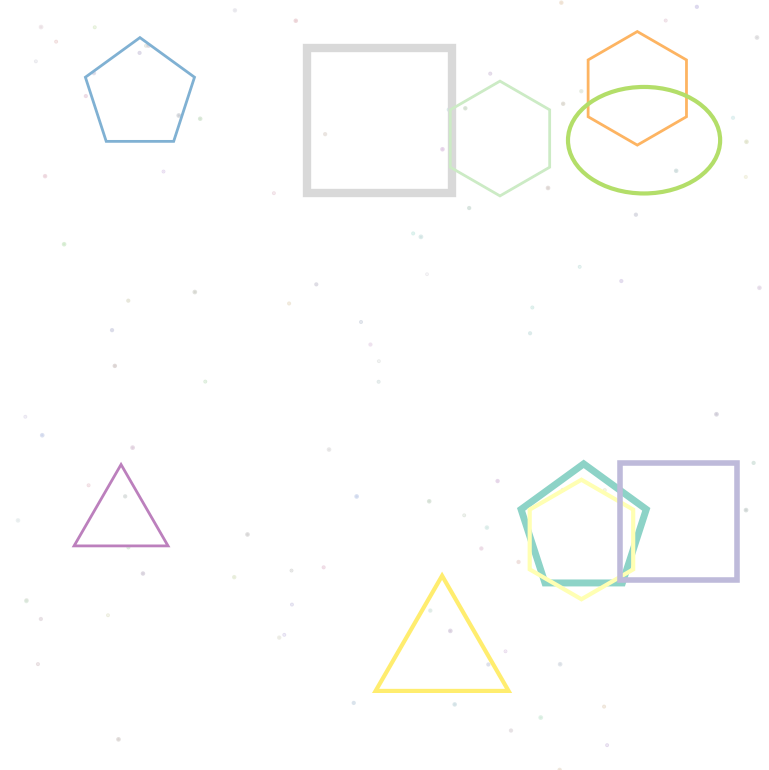[{"shape": "pentagon", "thickness": 2.5, "radius": 0.43, "center": [0.758, 0.312]}, {"shape": "hexagon", "thickness": 1.5, "radius": 0.39, "center": [0.755, 0.299]}, {"shape": "square", "thickness": 2, "radius": 0.38, "center": [0.881, 0.323]}, {"shape": "pentagon", "thickness": 1, "radius": 0.37, "center": [0.182, 0.877]}, {"shape": "hexagon", "thickness": 1, "radius": 0.37, "center": [0.828, 0.885]}, {"shape": "oval", "thickness": 1.5, "radius": 0.49, "center": [0.836, 0.818]}, {"shape": "square", "thickness": 3, "radius": 0.47, "center": [0.492, 0.844]}, {"shape": "triangle", "thickness": 1, "radius": 0.35, "center": [0.157, 0.326]}, {"shape": "hexagon", "thickness": 1, "radius": 0.37, "center": [0.649, 0.82]}, {"shape": "triangle", "thickness": 1.5, "radius": 0.5, "center": [0.574, 0.153]}]